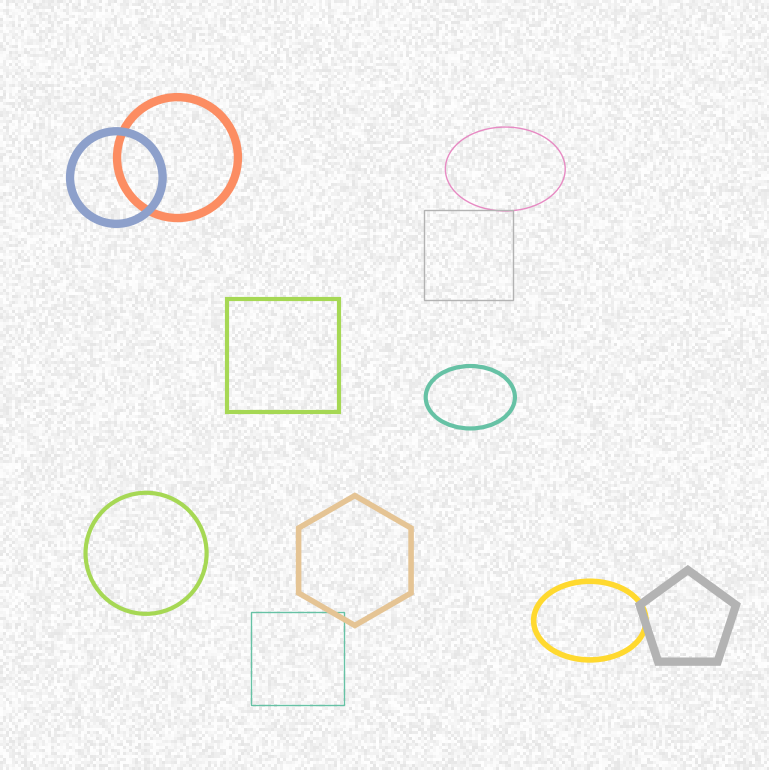[{"shape": "square", "thickness": 0.5, "radius": 0.3, "center": [0.387, 0.144]}, {"shape": "oval", "thickness": 1.5, "radius": 0.29, "center": [0.611, 0.484]}, {"shape": "circle", "thickness": 3, "radius": 0.39, "center": [0.23, 0.795]}, {"shape": "circle", "thickness": 3, "radius": 0.3, "center": [0.151, 0.769]}, {"shape": "oval", "thickness": 0.5, "radius": 0.39, "center": [0.656, 0.781]}, {"shape": "square", "thickness": 1.5, "radius": 0.37, "center": [0.367, 0.538]}, {"shape": "circle", "thickness": 1.5, "radius": 0.39, "center": [0.19, 0.281]}, {"shape": "oval", "thickness": 2, "radius": 0.36, "center": [0.766, 0.194]}, {"shape": "hexagon", "thickness": 2, "radius": 0.42, "center": [0.461, 0.272]}, {"shape": "square", "thickness": 0.5, "radius": 0.29, "center": [0.609, 0.669]}, {"shape": "pentagon", "thickness": 3, "radius": 0.33, "center": [0.893, 0.194]}]